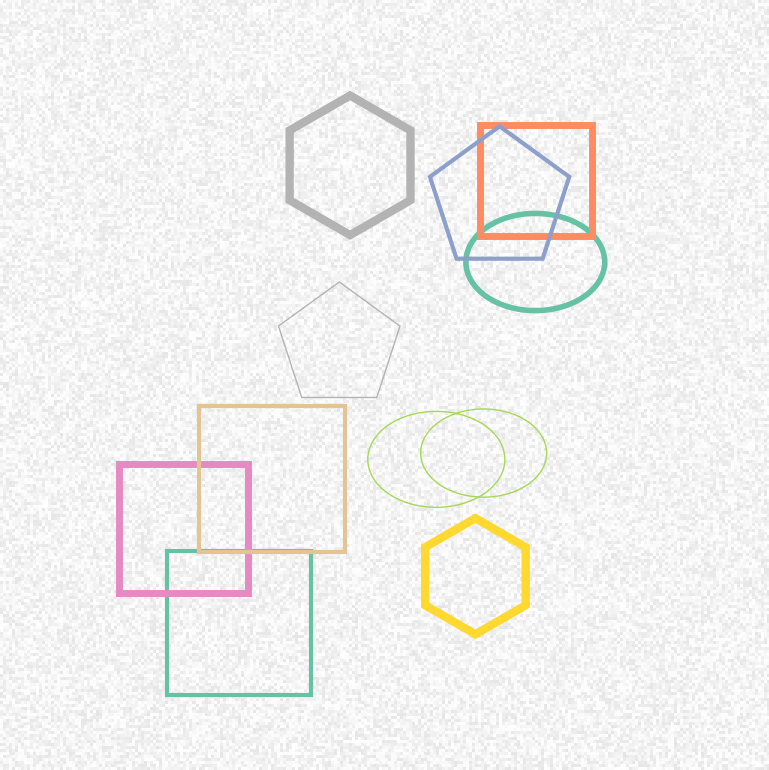[{"shape": "square", "thickness": 1.5, "radius": 0.47, "center": [0.311, 0.191]}, {"shape": "oval", "thickness": 2, "radius": 0.45, "center": [0.695, 0.66]}, {"shape": "square", "thickness": 2.5, "radius": 0.36, "center": [0.696, 0.765]}, {"shape": "pentagon", "thickness": 1.5, "radius": 0.48, "center": [0.649, 0.741]}, {"shape": "square", "thickness": 2.5, "radius": 0.42, "center": [0.238, 0.314]}, {"shape": "oval", "thickness": 0.5, "radius": 0.41, "center": [0.628, 0.412]}, {"shape": "oval", "thickness": 0.5, "radius": 0.45, "center": [0.567, 0.403]}, {"shape": "hexagon", "thickness": 3, "radius": 0.38, "center": [0.617, 0.252]}, {"shape": "square", "thickness": 1.5, "radius": 0.47, "center": [0.353, 0.377]}, {"shape": "hexagon", "thickness": 3, "radius": 0.45, "center": [0.455, 0.785]}, {"shape": "pentagon", "thickness": 0.5, "radius": 0.41, "center": [0.441, 0.551]}]